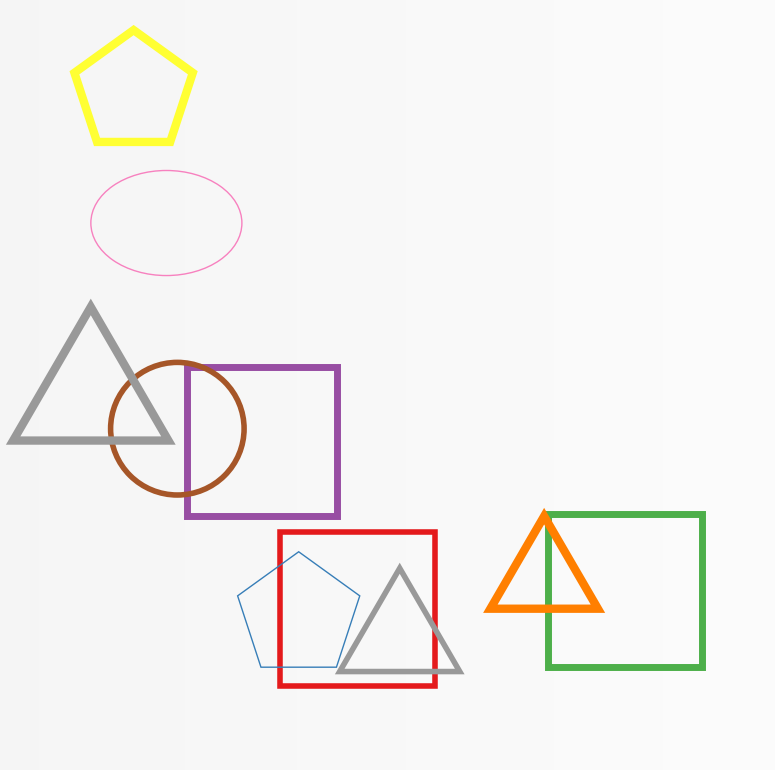[{"shape": "square", "thickness": 2, "radius": 0.5, "center": [0.462, 0.209]}, {"shape": "pentagon", "thickness": 0.5, "radius": 0.41, "center": [0.385, 0.201]}, {"shape": "square", "thickness": 2.5, "radius": 0.5, "center": [0.807, 0.234]}, {"shape": "square", "thickness": 2.5, "radius": 0.48, "center": [0.338, 0.426]}, {"shape": "triangle", "thickness": 3, "radius": 0.4, "center": [0.702, 0.25]}, {"shape": "pentagon", "thickness": 3, "radius": 0.4, "center": [0.172, 0.881]}, {"shape": "circle", "thickness": 2, "radius": 0.43, "center": [0.229, 0.443]}, {"shape": "oval", "thickness": 0.5, "radius": 0.49, "center": [0.215, 0.71]}, {"shape": "triangle", "thickness": 2, "radius": 0.45, "center": [0.516, 0.173]}, {"shape": "triangle", "thickness": 3, "radius": 0.58, "center": [0.117, 0.486]}]